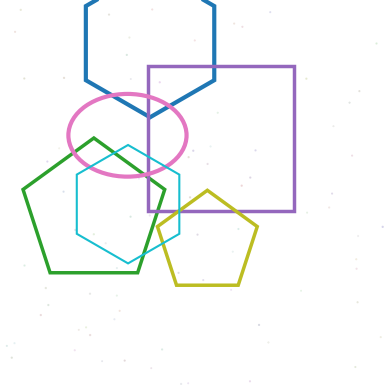[{"shape": "hexagon", "thickness": 3, "radius": 0.96, "center": [0.39, 0.888]}, {"shape": "pentagon", "thickness": 2.5, "radius": 0.97, "center": [0.244, 0.448]}, {"shape": "square", "thickness": 2.5, "radius": 0.94, "center": [0.575, 0.641]}, {"shape": "oval", "thickness": 3, "radius": 0.77, "center": [0.331, 0.649]}, {"shape": "pentagon", "thickness": 2.5, "radius": 0.68, "center": [0.539, 0.369]}, {"shape": "hexagon", "thickness": 1.5, "radius": 0.77, "center": [0.333, 0.47]}]